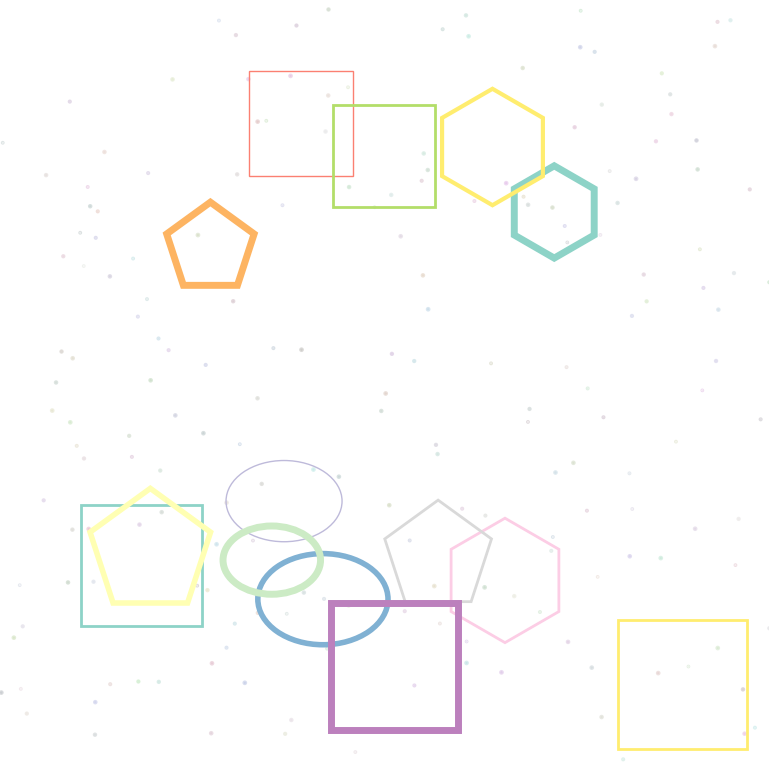[{"shape": "hexagon", "thickness": 2.5, "radius": 0.3, "center": [0.72, 0.725]}, {"shape": "square", "thickness": 1, "radius": 0.39, "center": [0.184, 0.266]}, {"shape": "pentagon", "thickness": 2, "radius": 0.41, "center": [0.195, 0.283]}, {"shape": "oval", "thickness": 0.5, "radius": 0.38, "center": [0.369, 0.349]}, {"shape": "square", "thickness": 0.5, "radius": 0.34, "center": [0.391, 0.839]}, {"shape": "oval", "thickness": 2, "radius": 0.42, "center": [0.419, 0.222]}, {"shape": "pentagon", "thickness": 2.5, "radius": 0.3, "center": [0.273, 0.678]}, {"shape": "square", "thickness": 1, "radius": 0.33, "center": [0.498, 0.797]}, {"shape": "hexagon", "thickness": 1, "radius": 0.4, "center": [0.656, 0.246]}, {"shape": "pentagon", "thickness": 1, "radius": 0.36, "center": [0.569, 0.278]}, {"shape": "square", "thickness": 2.5, "radius": 0.41, "center": [0.512, 0.134]}, {"shape": "oval", "thickness": 2.5, "radius": 0.32, "center": [0.353, 0.273]}, {"shape": "hexagon", "thickness": 1.5, "radius": 0.38, "center": [0.64, 0.809]}, {"shape": "square", "thickness": 1, "radius": 0.42, "center": [0.886, 0.111]}]